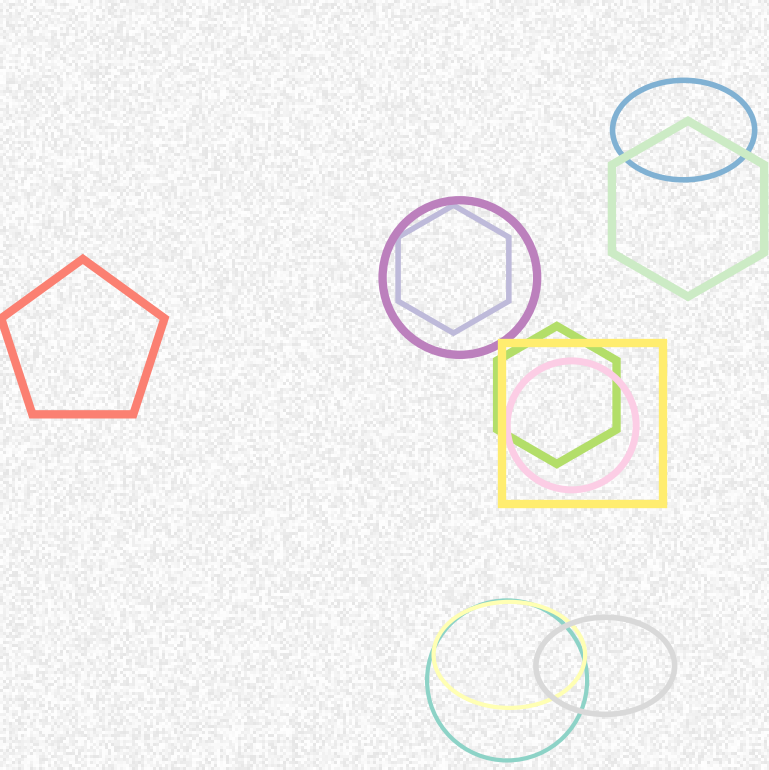[{"shape": "circle", "thickness": 1.5, "radius": 0.52, "center": [0.659, 0.116]}, {"shape": "oval", "thickness": 1.5, "radius": 0.49, "center": [0.661, 0.15]}, {"shape": "hexagon", "thickness": 2, "radius": 0.42, "center": [0.589, 0.65]}, {"shape": "pentagon", "thickness": 3, "radius": 0.56, "center": [0.108, 0.552]}, {"shape": "oval", "thickness": 2, "radius": 0.46, "center": [0.888, 0.831]}, {"shape": "hexagon", "thickness": 3, "radius": 0.45, "center": [0.723, 0.487]}, {"shape": "circle", "thickness": 2.5, "radius": 0.42, "center": [0.742, 0.448]}, {"shape": "oval", "thickness": 2, "radius": 0.45, "center": [0.786, 0.135]}, {"shape": "circle", "thickness": 3, "radius": 0.5, "center": [0.597, 0.64]}, {"shape": "hexagon", "thickness": 3, "radius": 0.57, "center": [0.894, 0.729]}, {"shape": "square", "thickness": 3, "radius": 0.52, "center": [0.756, 0.45]}]